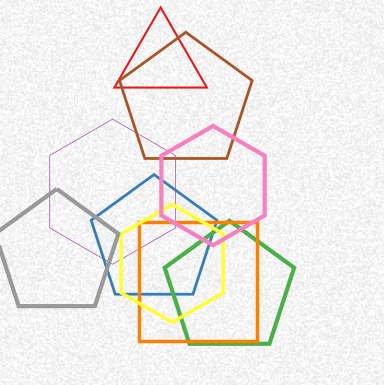[{"shape": "triangle", "thickness": 1.5, "radius": 0.69, "center": [0.417, 0.842]}, {"shape": "pentagon", "thickness": 2, "radius": 0.86, "center": [0.4, 0.375]}, {"shape": "pentagon", "thickness": 3, "radius": 0.88, "center": [0.596, 0.25]}, {"shape": "hexagon", "thickness": 0.5, "radius": 0.94, "center": [0.292, 0.502]}, {"shape": "square", "thickness": 2.5, "radius": 0.77, "center": [0.514, 0.269]}, {"shape": "hexagon", "thickness": 2.5, "radius": 0.77, "center": [0.447, 0.316]}, {"shape": "pentagon", "thickness": 2, "radius": 0.91, "center": [0.483, 0.735]}, {"shape": "hexagon", "thickness": 3, "radius": 0.77, "center": [0.553, 0.518]}, {"shape": "pentagon", "thickness": 3, "radius": 0.84, "center": [0.147, 0.341]}]